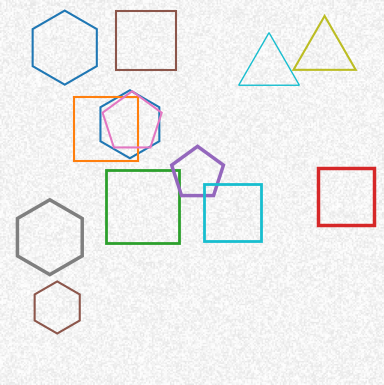[{"shape": "hexagon", "thickness": 1.5, "radius": 0.48, "center": [0.168, 0.876]}, {"shape": "hexagon", "thickness": 1.5, "radius": 0.44, "center": [0.337, 0.677]}, {"shape": "square", "thickness": 1.5, "radius": 0.42, "center": [0.276, 0.666]}, {"shape": "square", "thickness": 2, "radius": 0.47, "center": [0.371, 0.463]}, {"shape": "square", "thickness": 2.5, "radius": 0.37, "center": [0.899, 0.489]}, {"shape": "pentagon", "thickness": 2.5, "radius": 0.35, "center": [0.513, 0.549]}, {"shape": "hexagon", "thickness": 1.5, "radius": 0.34, "center": [0.149, 0.201]}, {"shape": "square", "thickness": 1.5, "radius": 0.38, "center": [0.379, 0.895]}, {"shape": "pentagon", "thickness": 1.5, "radius": 0.4, "center": [0.343, 0.682]}, {"shape": "hexagon", "thickness": 2.5, "radius": 0.49, "center": [0.129, 0.384]}, {"shape": "triangle", "thickness": 1.5, "radius": 0.47, "center": [0.843, 0.865]}, {"shape": "triangle", "thickness": 1, "radius": 0.46, "center": [0.699, 0.824]}, {"shape": "square", "thickness": 2, "radius": 0.37, "center": [0.604, 0.448]}]